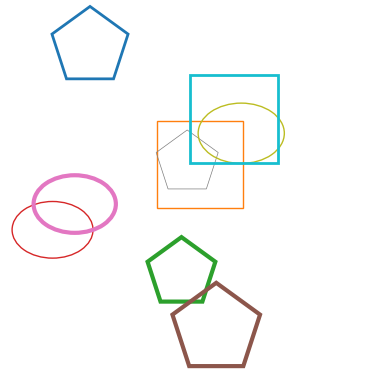[{"shape": "pentagon", "thickness": 2, "radius": 0.52, "center": [0.234, 0.879]}, {"shape": "square", "thickness": 1, "radius": 0.56, "center": [0.52, 0.573]}, {"shape": "pentagon", "thickness": 3, "radius": 0.46, "center": [0.471, 0.292]}, {"shape": "oval", "thickness": 1, "radius": 0.53, "center": [0.137, 0.403]}, {"shape": "pentagon", "thickness": 3, "radius": 0.6, "center": [0.562, 0.146]}, {"shape": "oval", "thickness": 3, "radius": 0.53, "center": [0.194, 0.47]}, {"shape": "pentagon", "thickness": 0.5, "radius": 0.42, "center": [0.486, 0.578]}, {"shape": "oval", "thickness": 1, "radius": 0.56, "center": [0.627, 0.654]}, {"shape": "square", "thickness": 2, "radius": 0.57, "center": [0.608, 0.692]}]